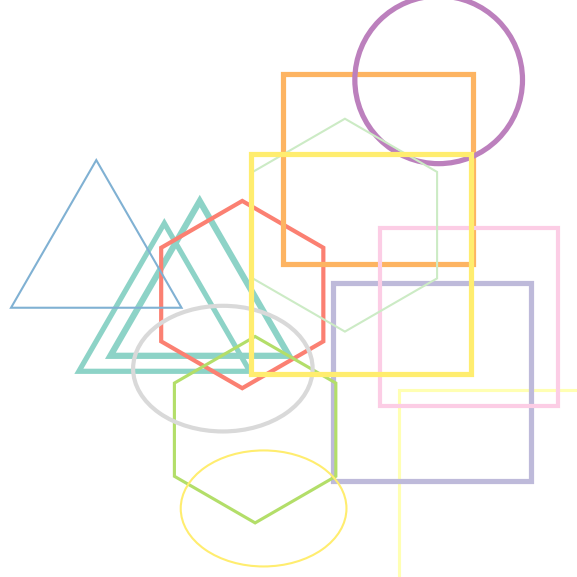[{"shape": "triangle", "thickness": 2.5, "radius": 0.85, "center": [0.285, 0.442]}, {"shape": "triangle", "thickness": 3, "radius": 0.89, "center": [0.346, 0.472]}, {"shape": "square", "thickness": 1.5, "radius": 0.95, "center": [0.881, 0.135]}, {"shape": "square", "thickness": 2.5, "radius": 0.86, "center": [0.748, 0.338]}, {"shape": "hexagon", "thickness": 2, "radius": 0.81, "center": [0.419, 0.489]}, {"shape": "triangle", "thickness": 1, "radius": 0.85, "center": [0.167, 0.551]}, {"shape": "square", "thickness": 2.5, "radius": 0.82, "center": [0.655, 0.707]}, {"shape": "hexagon", "thickness": 1.5, "radius": 0.81, "center": [0.442, 0.255]}, {"shape": "square", "thickness": 2, "radius": 0.77, "center": [0.812, 0.45]}, {"shape": "oval", "thickness": 2, "radius": 0.78, "center": [0.386, 0.361]}, {"shape": "circle", "thickness": 2.5, "radius": 0.73, "center": [0.76, 0.861]}, {"shape": "hexagon", "thickness": 1, "radius": 0.92, "center": [0.597, 0.609]}, {"shape": "oval", "thickness": 1, "radius": 0.72, "center": [0.456, 0.119]}, {"shape": "square", "thickness": 2.5, "radius": 0.95, "center": [0.625, 0.542]}]